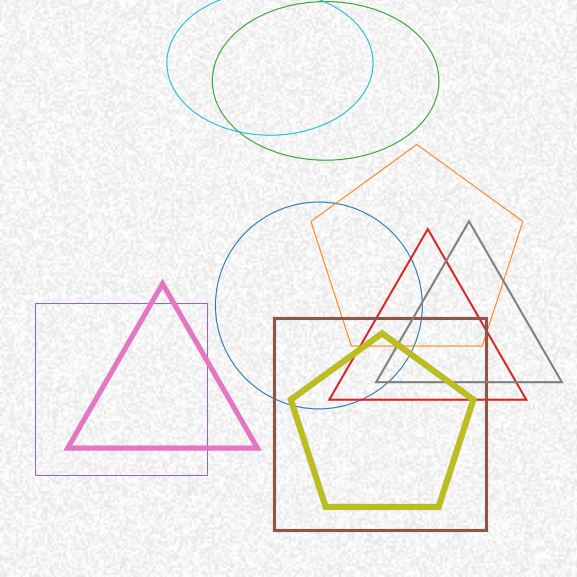[{"shape": "circle", "thickness": 0.5, "radius": 0.9, "center": [0.552, 0.47]}, {"shape": "pentagon", "thickness": 0.5, "radius": 0.96, "center": [0.722, 0.556]}, {"shape": "oval", "thickness": 0.5, "radius": 0.98, "center": [0.564, 0.859]}, {"shape": "triangle", "thickness": 1, "radius": 0.98, "center": [0.741, 0.405]}, {"shape": "square", "thickness": 0.5, "radius": 0.74, "center": [0.21, 0.326]}, {"shape": "square", "thickness": 1.5, "radius": 0.92, "center": [0.658, 0.265]}, {"shape": "triangle", "thickness": 2.5, "radius": 0.95, "center": [0.282, 0.318]}, {"shape": "triangle", "thickness": 1, "radius": 0.93, "center": [0.812, 0.43]}, {"shape": "pentagon", "thickness": 3, "radius": 0.83, "center": [0.662, 0.256]}, {"shape": "oval", "thickness": 0.5, "radius": 0.89, "center": [0.467, 0.89]}]